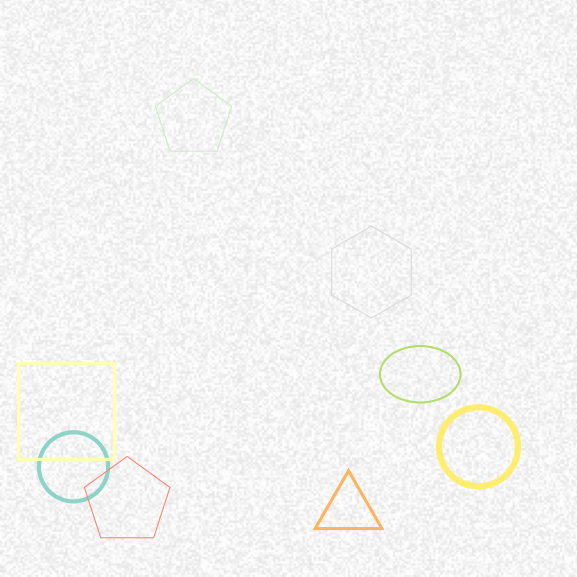[{"shape": "circle", "thickness": 2, "radius": 0.3, "center": [0.127, 0.191]}, {"shape": "square", "thickness": 1.5, "radius": 0.41, "center": [0.114, 0.288]}, {"shape": "pentagon", "thickness": 0.5, "radius": 0.39, "center": [0.22, 0.131]}, {"shape": "triangle", "thickness": 1.5, "radius": 0.33, "center": [0.604, 0.117]}, {"shape": "oval", "thickness": 1, "radius": 0.35, "center": [0.728, 0.351]}, {"shape": "hexagon", "thickness": 0.5, "radius": 0.4, "center": [0.643, 0.528]}, {"shape": "pentagon", "thickness": 0.5, "radius": 0.35, "center": [0.335, 0.794]}, {"shape": "circle", "thickness": 3, "radius": 0.34, "center": [0.829, 0.226]}]